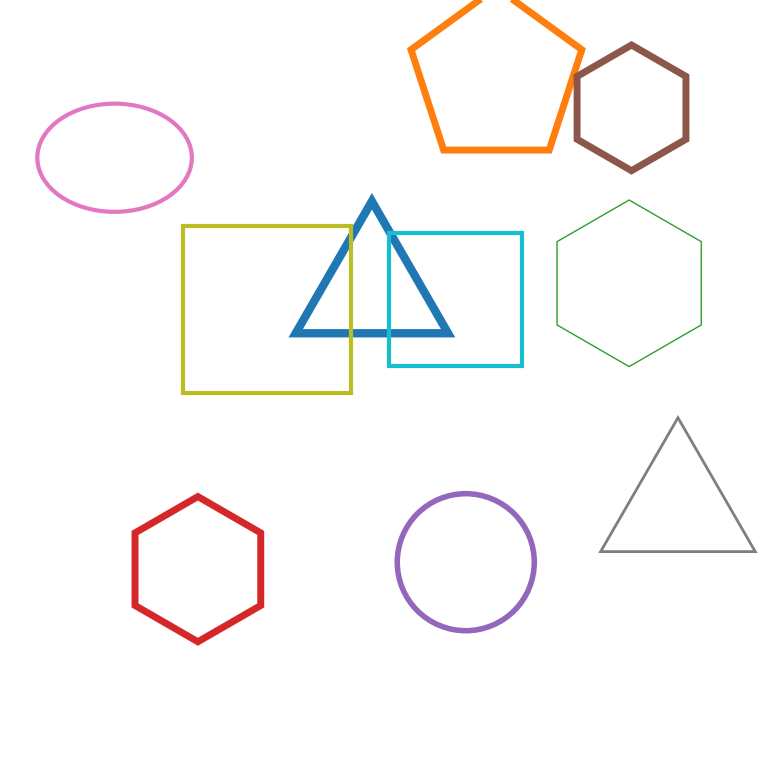[{"shape": "triangle", "thickness": 3, "radius": 0.57, "center": [0.483, 0.624]}, {"shape": "pentagon", "thickness": 2.5, "radius": 0.58, "center": [0.645, 0.899]}, {"shape": "hexagon", "thickness": 0.5, "radius": 0.54, "center": [0.817, 0.632]}, {"shape": "hexagon", "thickness": 2.5, "radius": 0.47, "center": [0.257, 0.261]}, {"shape": "circle", "thickness": 2, "radius": 0.44, "center": [0.605, 0.27]}, {"shape": "hexagon", "thickness": 2.5, "radius": 0.41, "center": [0.82, 0.86]}, {"shape": "oval", "thickness": 1.5, "radius": 0.5, "center": [0.149, 0.795]}, {"shape": "triangle", "thickness": 1, "radius": 0.58, "center": [0.88, 0.342]}, {"shape": "square", "thickness": 1.5, "radius": 0.54, "center": [0.346, 0.598]}, {"shape": "square", "thickness": 1.5, "radius": 0.43, "center": [0.591, 0.611]}]